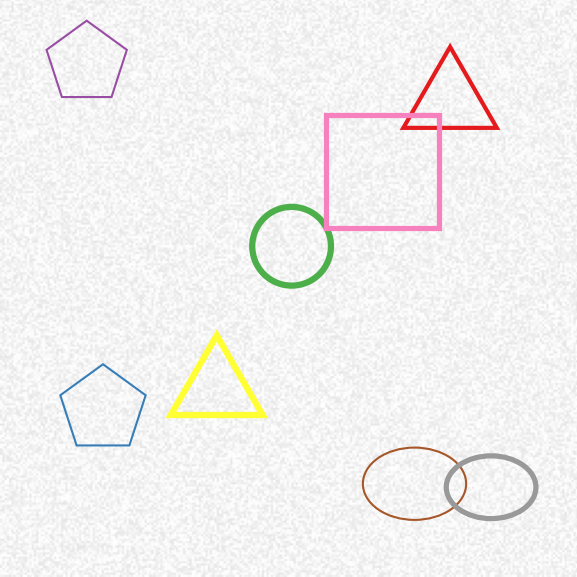[{"shape": "triangle", "thickness": 2, "radius": 0.47, "center": [0.779, 0.824]}, {"shape": "pentagon", "thickness": 1, "radius": 0.39, "center": [0.178, 0.291]}, {"shape": "circle", "thickness": 3, "radius": 0.34, "center": [0.505, 0.573]}, {"shape": "pentagon", "thickness": 1, "radius": 0.37, "center": [0.15, 0.89]}, {"shape": "triangle", "thickness": 3, "radius": 0.46, "center": [0.375, 0.326]}, {"shape": "oval", "thickness": 1, "radius": 0.45, "center": [0.718, 0.161]}, {"shape": "square", "thickness": 2.5, "radius": 0.49, "center": [0.662, 0.702]}, {"shape": "oval", "thickness": 2.5, "radius": 0.39, "center": [0.85, 0.155]}]